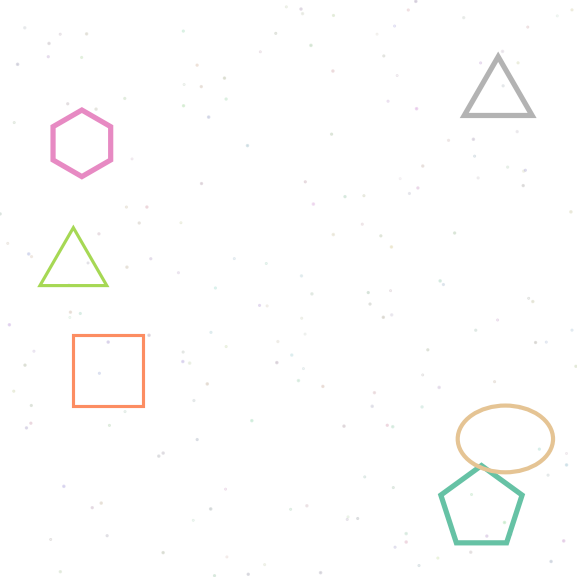[{"shape": "pentagon", "thickness": 2.5, "radius": 0.37, "center": [0.834, 0.119]}, {"shape": "square", "thickness": 1.5, "radius": 0.31, "center": [0.187, 0.357]}, {"shape": "hexagon", "thickness": 2.5, "radius": 0.29, "center": [0.142, 0.751]}, {"shape": "triangle", "thickness": 1.5, "radius": 0.33, "center": [0.127, 0.538]}, {"shape": "oval", "thickness": 2, "radius": 0.41, "center": [0.875, 0.239]}, {"shape": "triangle", "thickness": 2.5, "radius": 0.34, "center": [0.863, 0.833]}]